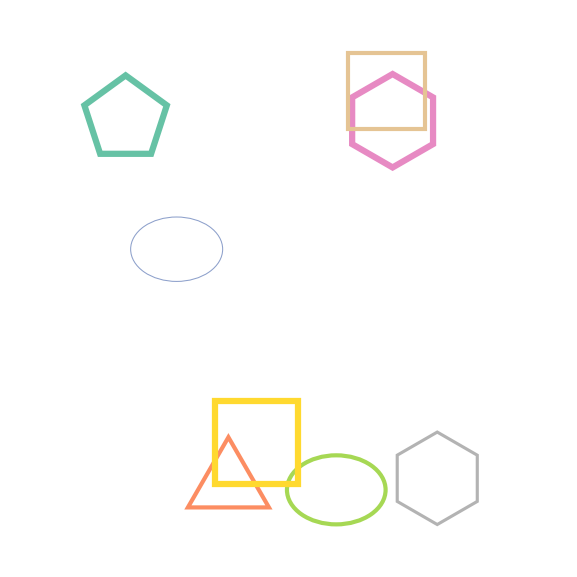[{"shape": "pentagon", "thickness": 3, "radius": 0.38, "center": [0.218, 0.794]}, {"shape": "triangle", "thickness": 2, "radius": 0.41, "center": [0.396, 0.161]}, {"shape": "oval", "thickness": 0.5, "radius": 0.4, "center": [0.306, 0.568]}, {"shape": "hexagon", "thickness": 3, "radius": 0.4, "center": [0.68, 0.79]}, {"shape": "oval", "thickness": 2, "radius": 0.43, "center": [0.582, 0.151]}, {"shape": "square", "thickness": 3, "radius": 0.36, "center": [0.444, 0.233]}, {"shape": "square", "thickness": 2, "radius": 0.33, "center": [0.67, 0.842]}, {"shape": "hexagon", "thickness": 1.5, "radius": 0.4, "center": [0.757, 0.171]}]